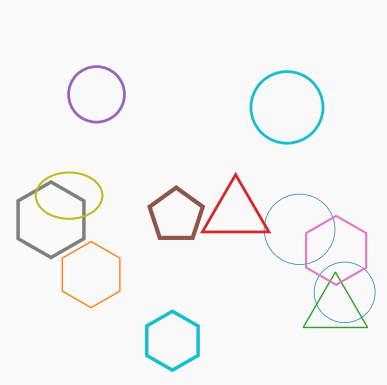[{"shape": "circle", "thickness": 0.5, "radius": 0.39, "center": [0.889, 0.241]}, {"shape": "circle", "thickness": 0.5, "radius": 0.46, "center": [0.773, 0.404]}, {"shape": "hexagon", "thickness": 1, "radius": 0.43, "center": [0.235, 0.287]}, {"shape": "triangle", "thickness": 1, "radius": 0.48, "center": [0.866, 0.197]}, {"shape": "triangle", "thickness": 2, "radius": 0.5, "center": [0.608, 0.447]}, {"shape": "circle", "thickness": 2, "radius": 0.36, "center": [0.249, 0.755]}, {"shape": "pentagon", "thickness": 3, "radius": 0.36, "center": [0.455, 0.441]}, {"shape": "hexagon", "thickness": 1.5, "radius": 0.45, "center": [0.868, 0.35]}, {"shape": "hexagon", "thickness": 2.5, "radius": 0.49, "center": [0.132, 0.429]}, {"shape": "oval", "thickness": 1.5, "radius": 0.43, "center": [0.178, 0.492]}, {"shape": "hexagon", "thickness": 2.5, "radius": 0.38, "center": [0.445, 0.115]}, {"shape": "circle", "thickness": 2, "radius": 0.47, "center": [0.741, 0.721]}]